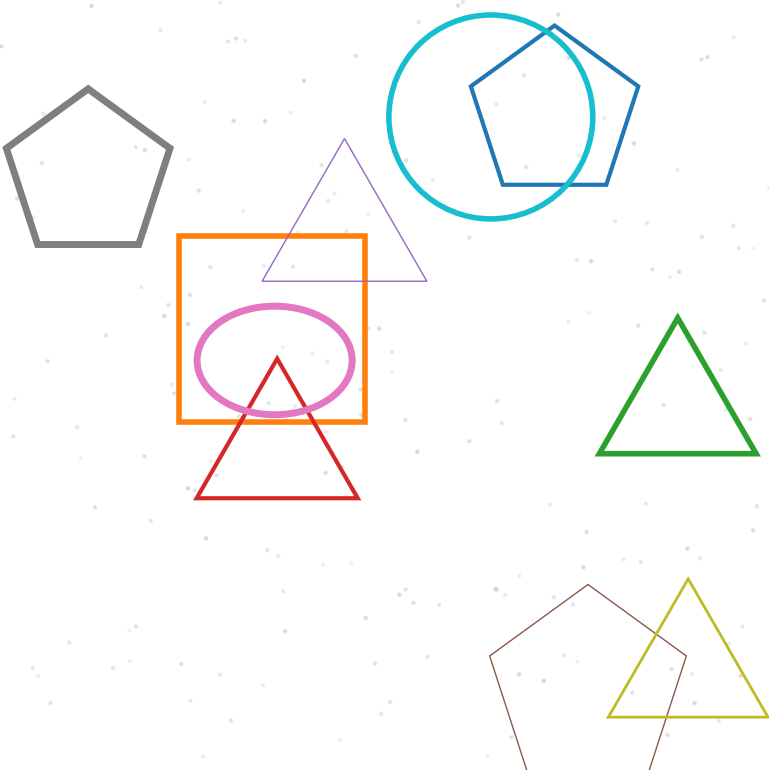[{"shape": "pentagon", "thickness": 1.5, "radius": 0.57, "center": [0.72, 0.853]}, {"shape": "square", "thickness": 2, "radius": 0.6, "center": [0.354, 0.572]}, {"shape": "triangle", "thickness": 2, "radius": 0.59, "center": [0.88, 0.47]}, {"shape": "triangle", "thickness": 1.5, "radius": 0.6, "center": [0.36, 0.413]}, {"shape": "triangle", "thickness": 0.5, "radius": 0.62, "center": [0.447, 0.697]}, {"shape": "pentagon", "thickness": 0.5, "radius": 0.67, "center": [0.764, 0.107]}, {"shape": "oval", "thickness": 2.5, "radius": 0.5, "center": [0.357, 0.532]}, {"shape": "pentagon", "thickness": 2.5, "radius": 0.56, "center": [0.115, 0.773]}, {"shape": "triangle", "thickness": 1, "radius": 0.6, "center": [0.894, 0.128]}, {"shape": "circle", "thickness": 2, "radius": 0.66, "center": [0.637, 0.848]}]